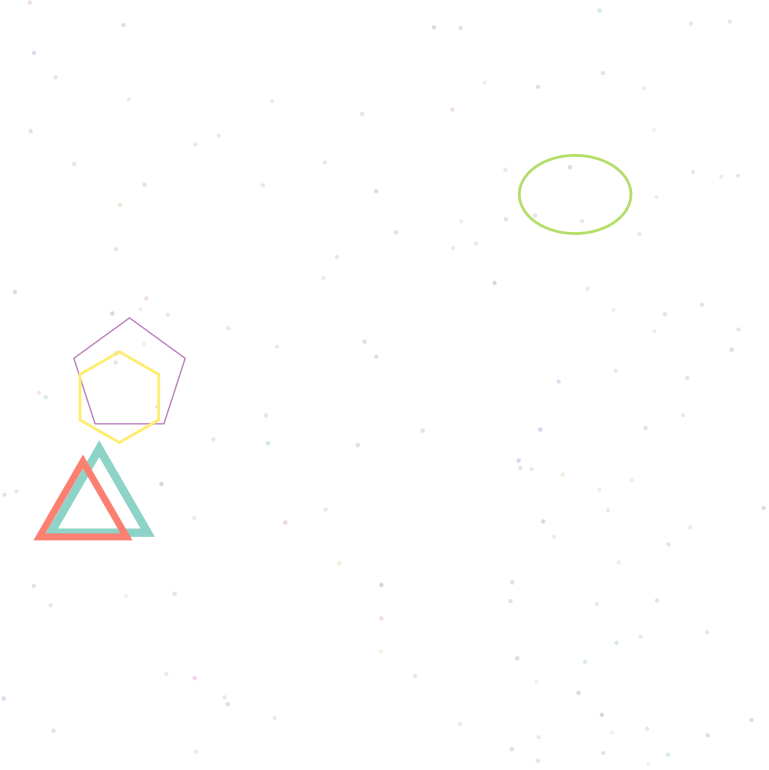[{"shape": "triangle", "thickness": 3, "radius": 0.36, "center": [0.129, 0.345]}, {"shape": "triangle", "thickness": 2.5, "radius": 0.33, "center": [0.108, 0.335]}, {"shape": "oval", "thickness": 1, "radius": 0.36, "center": [0.747, 0.747]}, {"shape": "pentagon", "thickness": 0.5, "radius": 0.38, "center": [0.168, 0.511]}, {"shape": "hexagon", "thickness": 1, "radius": 0.3, "center": [0.155, 0.484]}]